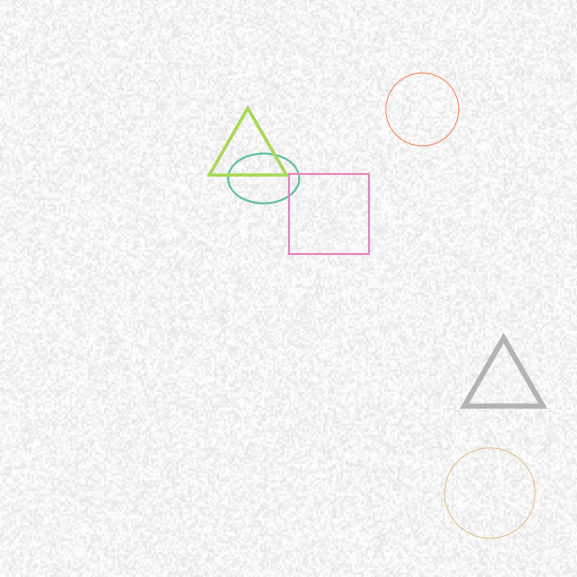[{"shape": "oval", "thickness": 1, "radius": 0.31, "center": [0.457, 0.69]}, {"shape": "circle", "thickness": 0.5, "radius": 0.32, "center": [0.731, 0.81]}, {"shape": "square", "thickness": 1, "radius": 0.35, "center": [0.57, 0.629]}, {"shape": "triangle", "thickness": 1.5, "radius": 0.39, "center": [0.429, 0.735]}, {"shape": "circle", "thickness": 0.5, "radius": 0.39, "center": [0.848, 0.145]}, {"shape": "triangle", "thickness": 2.5, "radius": 0.39, "center": [0.872, 0.335]}]